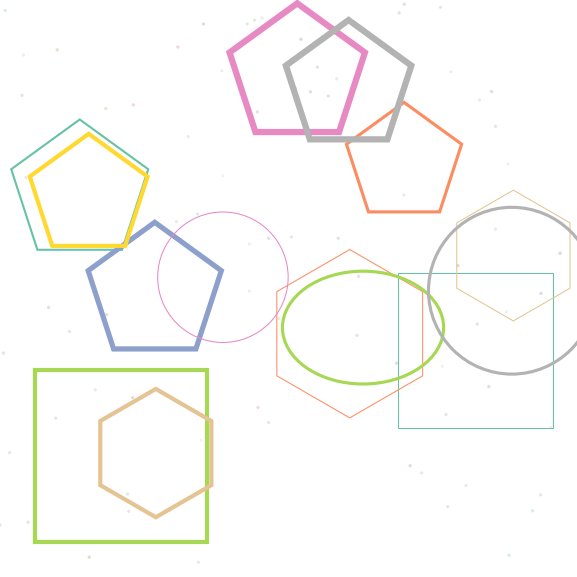[{"shape": "square", "thickness": 0.5, "radius": 0.67, "center": [0.823, 0.392]}, {"shape": "pentagon", "thickness": 1, "radius": 0.62, "center": [0.138, 0.668]}, {"shape": "pentagon", "thickness": 1.5, "radius": 0.52, "center": [0.7, 0.717]}, {"shape": "hexagon", "thickness": 0.5, "radius": 0.73, "center": [0.606, 0.421]}, {"shape": "pentagon", "thickness": 2.5, "radius": 0.61, "center": [0.268, 0.493]}, {"shape": "pentagon", "thickness": 3, "radius": 0.62, "center": [0.515, 0.87]}, {"shape": "circle", "thickness": 0.5, "radius": 0.56, "center": [0.386, 0.519]}, {"shape": "square", "thickness": 2, "radius": 0.74, "center": [0.209, 0.209]}, {"shape": "oval", "thickness": 1.5, "radius": 0.7, "center": [0.629, 0.432]}, {"shape": "pentagon", "thickness": 2, "radius": 0.54, "center": [0.154, 0.66]}, {"shape": "hexagon", "thickness": 2, "radius": 0.56, "center": [0.27, 0.215]}, {"shape": "hexagon", "thickness": 0.5, "radius": 0.57, "center": [0.889, 0.557]}, {"shape": "circle", "thickness": 1.5, "radius": 0.72, "center": [0.886, 0.496]}, {"shape": "pentagon", "thickness": 3, "radius": 0.57, "center": [0.604, 0.85]}]